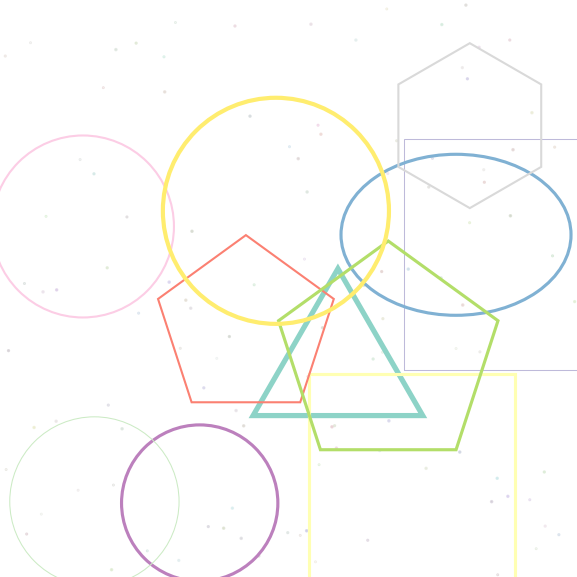[{"shape": "triangle", "thickness": 2.5, "radius": 0.85, "center": [0.585, 0.364]}, {"shape": "square", "thickness": 1.5, "radius": 0.89, "center": [0.713, 0.172]}, {"shape": "square", "thickness": 0.5, "radius": 1.0, "center": [0.9, 0.559]}, {"shape": "pentagon", "thickness": 1, "radius": 0.8, "center": [0.426, 0.432]}, {"shape": "oval", "thickness": 1.5, "radius": 1.0, "center": [0.79, 0.593]}, {"shape": "pentagon", "thickness": 1.5, "radius": 1.0, "center": [0.672, 0.382]}, {"shape": "circle", "thickness": 1, "radius": 0.79, "center": [0.144, 0.607]}, {"shape": "hexagon", "thickness": 1, "radius": 0.71, "center": [0.814, 0.782]}, {"shape": "circle", "thickness": 1.5, "radius": 0.68, "center": [0.346, 0.128]}, {"shape": "circle", "thickness": 0.5, "radius": 0.73, "center": [0.163, 0.131]}, {"shape": "circle", "thickness": 2, "radius": 0.98, "center": [0.478, 0.634]}]